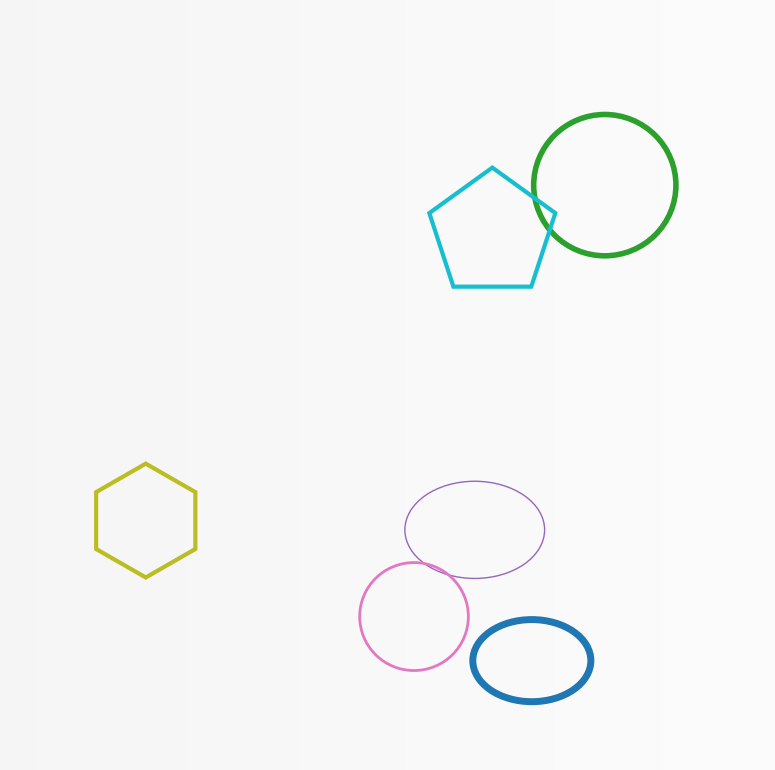[{"shape": "oval", "thickness": 2.5, "radius": 0.38, "center": [0.686, 0.142]}, {"shape": "circle", "thickness": 2, "radius": 0.46, "center": [0.78, 0.76]}, {"shape": "oval", "thickness": 0.5, "radius": 0.45, "center": [0.613, 0.312]}, {"shape": "circle", "thickness": 1, "radius": 0.35, "center": [0.534, 0.199]}, {"shape": "hexagon", "thickness": 1.5, "radius": 0.37, "center": [0.188, 0.324]}, {"shape": "pentagon", "thickness": 1.5, "radius": 0.43, "center": [0.635, 0.697]}]